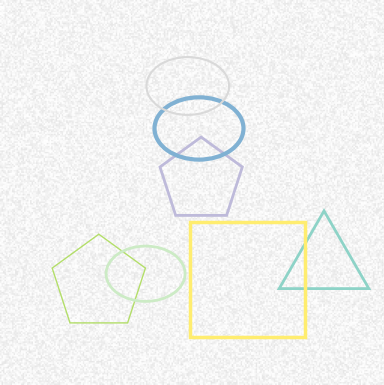[{"shape": "triangle", "thickness": 2, "radius": 0.67, "center": [0.842, 0.318]}, {"shape": "pentagon", "thickness": 2, "radius": 0.56, "center": [0.522, 0.532]}, {"shape": "oval", "thickness": 3, "radius": 0.58, "center": [0.517, 0.666]}, {"shape": "pentagon", "thickness": 1, "radius": 0.64, "center": [0.257, 0.264]}, {"shape": "oval", "thickness": 1.5, "radius": 0.54, "center": [0.488, 0.777]}, {"shape": "oval", "thickness": 2, "radius": 0.51, "center": [0.378, 0.289]}, {"shape": "square", "thickness": 2.5, "radius": 0.75, "center": [0.643, 0.274]}]